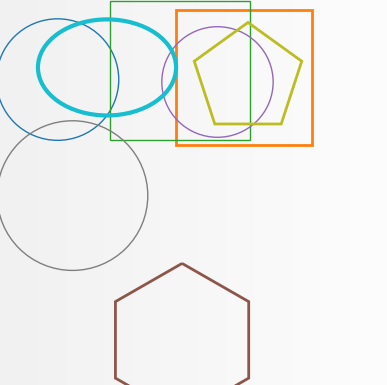[{"shape": "circle", "thickness": 1, "radius": 0.79, "center": [0.149, 0.793]}, {"shape": "square", "thickness": 2, "radius": 0.88, "center": [0.63, 0.799]}, {"shape": "square", "thickness": 1, "radius": 0.9, "center": [0.464, 0.818]}, {"shape": "circle", "thickness": 1, "radius": 0.72, "center": [0.561, 0.787]}, {"shape": "hexagon", "thickness": 2, "radius": 0.99, "center": [0.47, 0.117]}, {"shape": "circle", "thickness": 1, "radius": 0.97, "center": [0.187, 0.492]}, {"shape": "pentagon", "thickness": 2, "radius": 0.73, "center": [0.64, 0.796]}, {"shape": "oval", "thickness": 3, "radius": 0.89, "center": [0.276, 0.825]}]